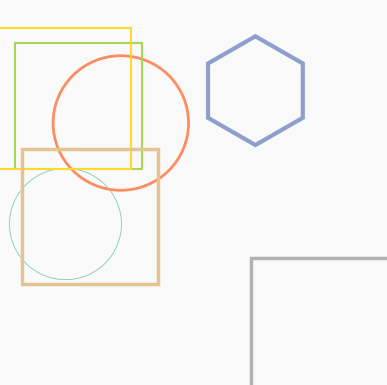[{"shape": "circle", "thickness": 0.5, "radius": 0.72, "center": [0.169, 0.418]}, {"shape": "circle", "thickness": 2, "radius": 0.87, "center": [0.312, 0.681]}, {"shape": "hexagon", "thickness": 3, "radius": 0.71, "center": [0.659, 0.765]}, {"shape": "square", "thickness": 1.5, "radius": 0.82, "center": [0.202, 0.726]}, {"shape": "square", "thickness": 1.5, "radius": 0.92, "center": [0.154, 0.745]}, {"shape": "square", "thickness": 2.5, "radius": 0.88, "center": [0.232, 0.438]}, {"shape": "square", "thickness": 2.5, "radius": 0.94, "center": [0.837, 0.141]}]